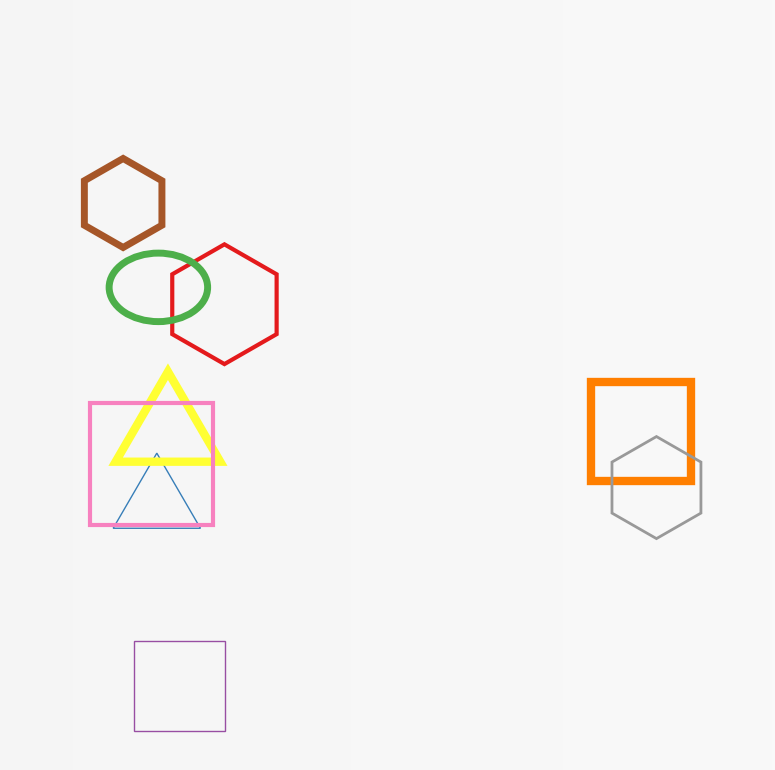[{"shape": "hexagon", "thickness": 1.5, "radius": 0.39, "center": [0.29, 0.605]}, {"shape": "triangle", "thickness": 0.5, "radius": 0.33, "center": [0.202, 0.346]}, {"shape": "oval", "thickness": 2.5, "radius": 0.32, "center": [0.204, 0.627]}, {"shape": "square", "thickness": 0.5, "radius": 0.29, "center": [0.232, 0.11]}, {"shape": "square", "thickness": 3, "radius": 0.32, "center": [0.827, 0.439]}, {"shape": "triangle", "thickness": 3, "radius": 0.39, "center": [0.217, 0.439]}, {"shape": "hexagon", "thickness": 2.5, "radius": 0.29, "center": [0.159, 0.736]}, {"shape": "square", "thickness": 1.5, "radius": 0.4, "center": [0.195, 0.398]}, {"shape": "hexagon", "thickness": 1, "radius": 0.33, "center": [0.847, 0.367]}]